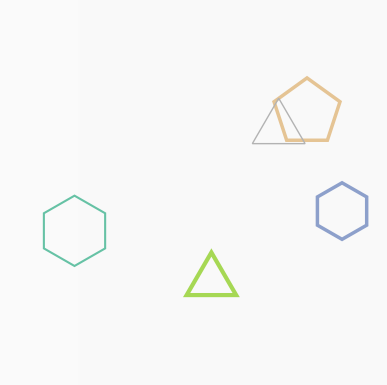[{"shape": "hexagon", "thickness": 1.5, "radius": 0.46, "center": [0.192, 0.4]}, {"shape": "hexagon", "thickness": 2.5, "radius": 0.37, "center": [0.883, 0.452]}, {"shape": "triangle", "thickness": 3, "radius": 0.37, "center": [0.546, 0.27]}, {"shape": "pentagon", "thickness": 2.5, "radius": 0.45, "center": [0.792, 0.708]}, {"shape": "triangle", "thickness": 1, "radius": 0.39, "center": [0.719, 0.666]}]